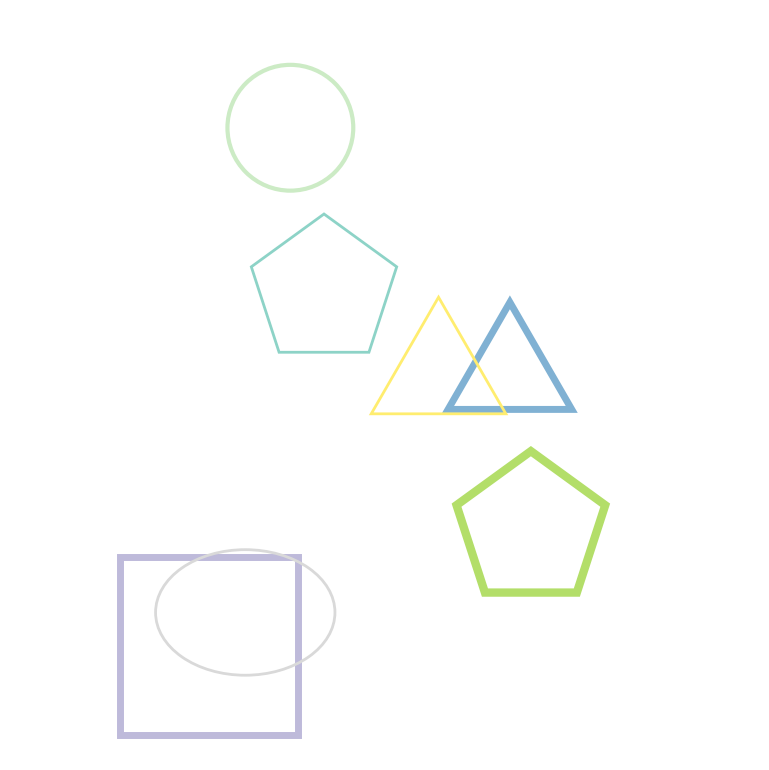[{"shape": "pentagon", "thickness": 1, "radius": 0.5, "center": [0.421, 0.623]}, {"shape": "square", "thickness": 2.5, "radius": 0.58, "center": [0.271, 0.161]}, {"shape": "triangle", "thickness": 2.5, "radius": 0.46, "center": [0.662, 0.515]}, {"shape": "pentagon", "thickness": 3, "radius": 0.51, "center": [0.689, 0.313]}, {"shape": "oval", "thickness": 1, "radius": 0.58, "center": [0.319, 0.205]}, {"shape": "circle", "thickness": 1.5, "radius": 0.41, "center": [0.377, 0.834]}, {"shape": "triangle", "thickness": 1, "radius": 0.5, "center": [0.57, 0.513]}]